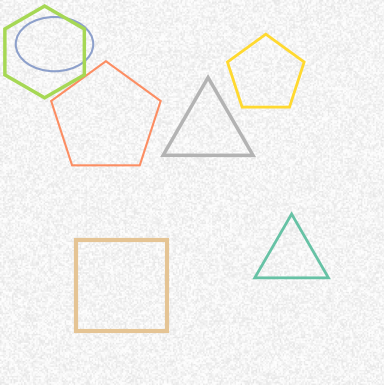[{"shape": "triangle", "thickness": 2, "radius": 0.55, "center": [0.757, 0.334]}, {"shape": "pentagon", "thickness": 1.5, "radius": 0.75, "center": [0.275, 0.692]}, {"shape": "oval", "thickness": 1.5, "radius": 0.5, "center": [0.142, 0.885]}, {"shape": "hexagon", "thickness": 2.5, "radius": 0.6, "center": [0.116, 0.865]}, {"shape": "pentagon", "thickness": 2, "radius": 0.52, "center": [0.69, 0.807]}, {"shape": "square", "thickness": 3, "radius": 0.59, "center": [0.315, 0.259]}, {"shape": "triangle", "thickness": 2.5, "radius": 0.67, "center": [0.54, 0.664]}]